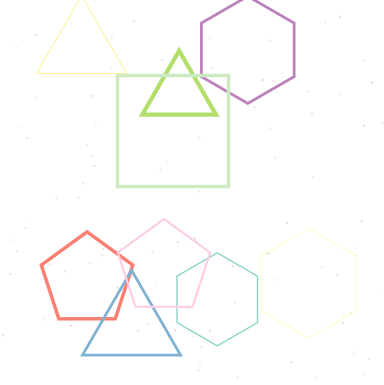[{"shape": "hexagon", "thickness": 1, "radius": 0.6, "center": [0.564, 0.222]}, {"shape": "hexagon", "thickness": 0.5, "radius": 0.71, "center": [0.802, 0.264]}, {"shape": "pentagon", "thickness": 2.5, "radius": 0.62, "center": [0.226, 0.273]}, {"shape": "triangle", "thickness": 2, "radius": 0.74, "center": [0.342, 0.151]}, {"shape": "triangle", "thickness": 3, "radius": 0.55, "center": [0.465, 0.758]}, {"shape": "pentagon", "thickness": 1.5, "radius": 0.63, "center": [0.426, 0.305]}, {"shape": "hexagon", "thickness": 2, "radius": 0.7, "center": [0.643, 0.87]}, {"shape": "square", "thickness": 2.5, "radius": 0.72, "center": [0.447, 0.66]}, {"shape": "triangle", "thickness": 0.5, "radius": 0.67, "center": [0.212, 0.877]}]